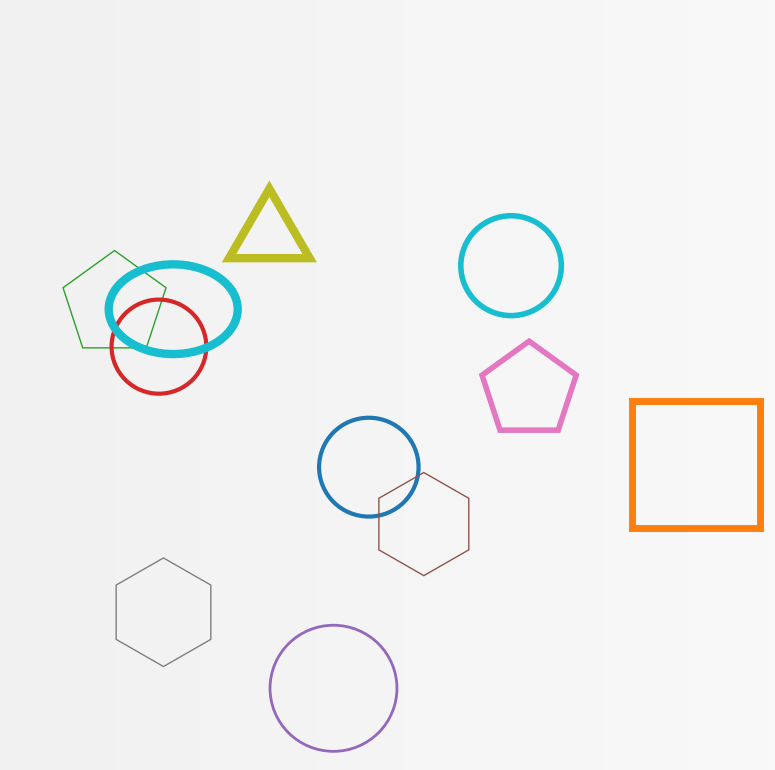[{"shape": "circle", "thickness": 1.5, "radius": 0.32, "center": [0.476, 0.393]}, {"shape": "square", "thickness": 2.5, "radius": 0.41, "center": [0.898, 0.397]}, {"shape": "pentagon", "thickness": 0.5, "radius": 0.35, "center": [0.148, 0.605]}, {"shape": "circle", "thickness": 1.5, "radius": 0.31, "center": [0.205, 0.55]}, {"shape": "circle", "thickness": 1, "radius": 0.41, "center": [0.43, 0.106]}, {"shape": "hexagon", "thickness": 0.5, "radius": 0.33, "center": [0.547, 0.319]}, {"shape": "pentagon", "thickness": 2, "radius": 0.32, "center": [0.683, 0.493]}, {"shape": "hexagon", "thickness": 0.5, "radius": 0.35, "center": [0.211, 0.205]}, {"shape": "triangle", "thickness": 3, "radius": 0.3, "center": [0.348, 0.695]}, {"shape": "oval", "thickness": 3, "radius": 0.42, "center": [0.223, 0.598]}, {"shape": "circle", "thickness": 2, "radius": 0.32, "center": [0.659, 0.655]}]